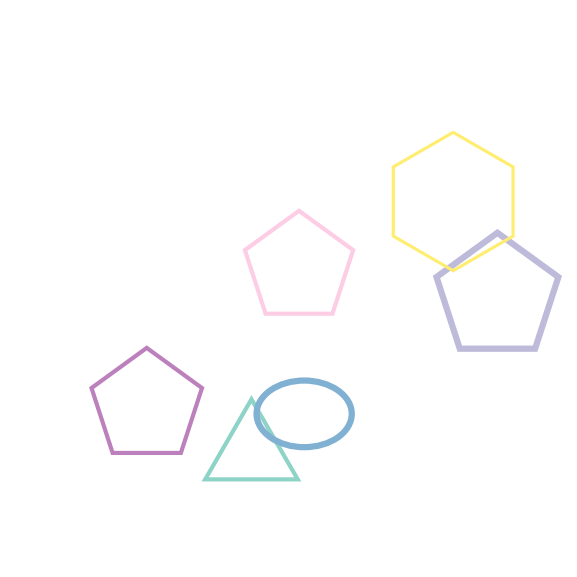[{"shape": "triangle", "thickness": 2, "radius": 0.46, "center": [0.435, 0.215]}, {"shape": "pentagon", "thickness": 3, "radius": 0.55, "center": [0.861, 0.485]}, {"shape": "oval", "thickness": 3, "radius": 0.41, "center": [0.527, 0.282]}, {"shape": "pentagon", "thickness": 2, "radius": 0.49, "center": [0.518, 0.536]}, {"shape": "pentagon", "thickness": 2, "radius": 0.5, "center": [0.254, 0.296]}, {"shape": "hexagon", "thickness": 1.5, "radius": 0.6, "center": [0.785, 0.65]}]